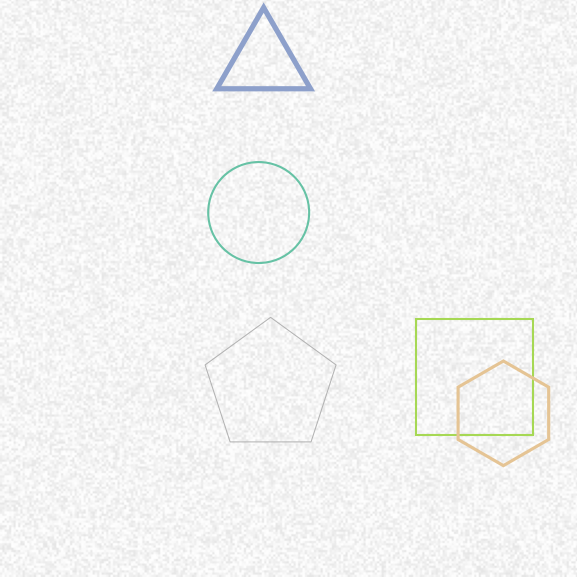[{"shape": "circle", "thickness": 1, "radius": 0.44, "center": [0.448, 0.631]}, {"shape": "triangle", "thickness": 2.5, "radius": 0.47, "center": [0.457, 0.892]}, {"shape": "square", "thickness": 1, "radius": 0.5, "center": [0.821, 0.346]}, {"shape": "hexagon", "thickness": 1.5, "radius": 0.45, "center": [0.872, 0.283]}, {"shape": "pentagon", "thickness": 0.5, "radius": 0.6, "center": [0.469, 0.33]}]